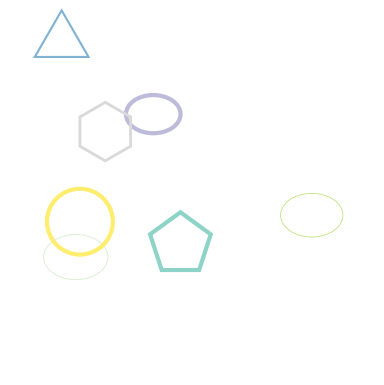[{"shape": "pentagon", "thickness": 3, "radius": 0.41, "center": [0.469, 0.366]}, {"shape": "oval", "thickness": 3, "radius": 0.35, "center": [0.398, 0.704]}, {"shape": "triangle", "thickness": 1.5, "radius": 0.4, "center": [0.16, 0.892]}, {"shape": "oval", "thickness": 0.5, "radius": 0.4, "center": [0.81, 0.441]}, {"shape": "hexagon", "thickness": 2, "radius": 0.38, "center": [0.273, 0.658]}, {"shape": "oval", "thickness": 0.5, "radius": 0.42, "center": [0.197, 0.332]}, {"shape": "circle", "thickness": 3, "radius": 0.43, "center": [0.208, 0.424]}]